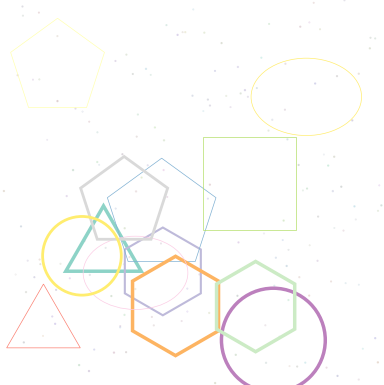[{"shape": "triangle", "thickness": 2.5, "radius": 0.57, "center": [0.269, 0.352]}, {"shape": "pentagon", "thickness": 0.5, "radius": 0.64, "center": [0.149, 0.824]}, {"shape": "hexagon", "thickness": 1.5, "radius": 0.57, "center": [0.423, 0.295]}, {"shape": "triangle", "thickness": 0.5, "radius": 0.55, "center": [0.113, 0.152]}, {"shape": "pentagon", "thickness": 0.5, "radius": 0.74, "center": [0.42, 0.441]}, {"shape": "hexagon", "thickness": 2.5, "radius": 0.64, "center": [0.456, 0.205]}, {"shape": "square", "thickness": 0.5, "radius": 0.6, "center": [0.648, 0.523]}, {"shape": "oval", "thickness": 0.5, "radius": 0.68, "center": [0.352, 0.291]}, {"shape": "pentagon", "thickness": 2, "radius": 0.59, "center": [0.322, 0.475]}, {"shape": "circle", "thickness": 2.5, "radius": 0.67, "center": [0.71, 0.117]}, {"shape": "hexagon", "thickness": 2.5, "radius": 0.59, "center": [0.664, 0.204]}, {"shape": "circle", "thickness": 2, "radius": 0.51, "center": [0.213, 0.336]}, {"shape": "oval", "thickness": 0.5, "radius": 0.72, "center": [0.796, 0.748]}]